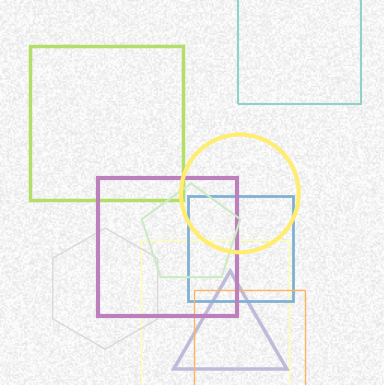[{"shape": "square", "thickness": 1.5, "radius": 0.8, "center": [0.778, 0.889]}, {"shape": "square", "thickness": 1, "radius": 0.97, "center": [0.559, 0.183]}, {"shape": "triangle", "thickness": 2.5, "radius": 0.85, "center": [0.598, 0.126]}, {"shape": "square", "thickness": 2, "radius": 0.68, "center": [0.625, 0.354]}, {"shape": "square", "thickness": 1, "radius": 0.72, "center": [0.648, 0.103]}, {"shape": "square", "thickness": 2.5, "radius": 1.0, "center": [0.276, 0.681]}, {"shape": "hexagon", "thickness": 1, "radius": 0.79, "center": [0.273, 0.25]}, {"shape": "square", "thickness": 3, "radius": 0.9, "center": [0.435, 0.359]}, {"shape": "pentagon", "thickness": 1.5, "radius": 0.67, "center": [0.496, 0.389]}, {"shape": "circle", "thickness": 3, "radius": 0.76, "center": [0.623, 0.498]}]